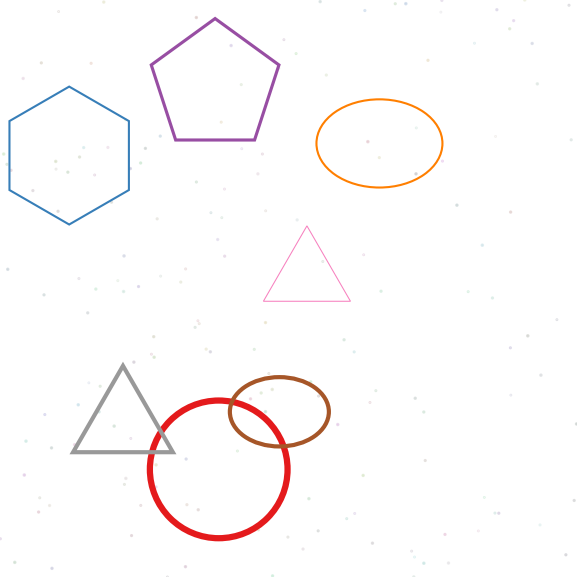[{"shape": "circle", "thickness": 3, "radius": 0.6, "center": [0.379, 0.186]}, {"shape": "hexagon", "thickness": 1, "radius": 0.6, "center": [0.12, 0.73]}, {"shape": "pentagon", "thickness": 1.5, "radius": 0.58, "center": [0.372, 0.851]}, {"shape": "oval", "thickness": 1, "radius": 0.55, "center": [0.657, 0.751]}, {"shape": "oval", "thickness": 2, "radius": 0.43, "center": [0.484, 0.286]}, {"shape": "triangle", "thickness": 0.5, "radius": 0.44, "center": [0.531, 0.521]}, {"shape": "triangle", "thickness": 2, "radius": 0.5, "center": [0.213, 0.266]}]